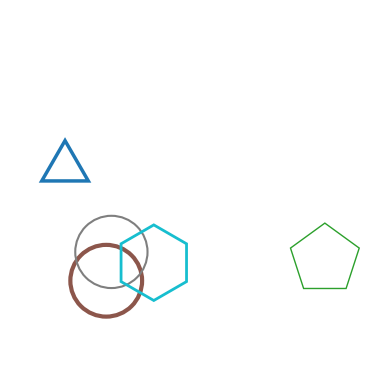[{"shape": "triangle", "thickness": 2.5, "radius": 0.35, "center": [0.169, 0.565]}, {"shape": "pentagon", "thickness": 1, "radius": 0.47, "center": [0.844, 0.327]}, {"shape": "circle", "thickness": 3, "radius": 0.47, "center": [0.276, 0.271]}, {"shape": "circle", "thickness": 1.5, "radius": 0.47, "center": [0.289, 0.346]}, {"shape": "hexagon", "thickness": 2, "radius": 0.49, "center": [0.399, 0.318]}]